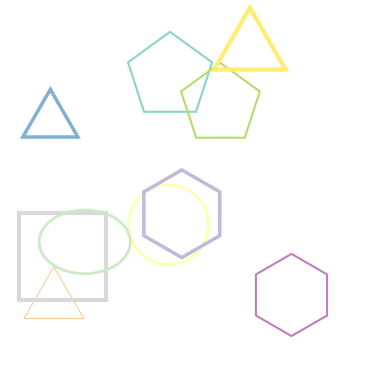[{"shape": "pentagon", "thickness": 1.5, "radius": 0.57, "center": [0.442, 0.803]}, {"shape": "circle", "thickness": 2, "radius": 0.52, "center": [0.437, 0.416]}, {"shape": "hexagon", "thickness": 2.5, "radius": 0.57, "center": [0.472, 0.445]}, {"shape": "triangle", "thickness": 2.5, "radius": 0.41, "center": [0.131, 0.685]}, {"shape": "triangle", "thickness": 0.5, "radius": 0.45, "center": [0.14, 0.217]}, {"shape": "pentagon", "thickness": 1.5, "radius": 0.54, "center": [0.573, 0.729]}, {"shape": "square", "thickness": 3, "radius": 0.57, "center": [0.162, 0.334]}, {"shape": "hexagon", "thickness": 1.5, "radius": 0.53, "center": [0.757, 0.234]}, {"shape": "oval", "thickness": 2, "radius": 0.59, "center": [0.22, 0.372]}, {"shape": "triangle", "thickness": 3, "radius": 0.54, "center": [0.649, 0.873]}]